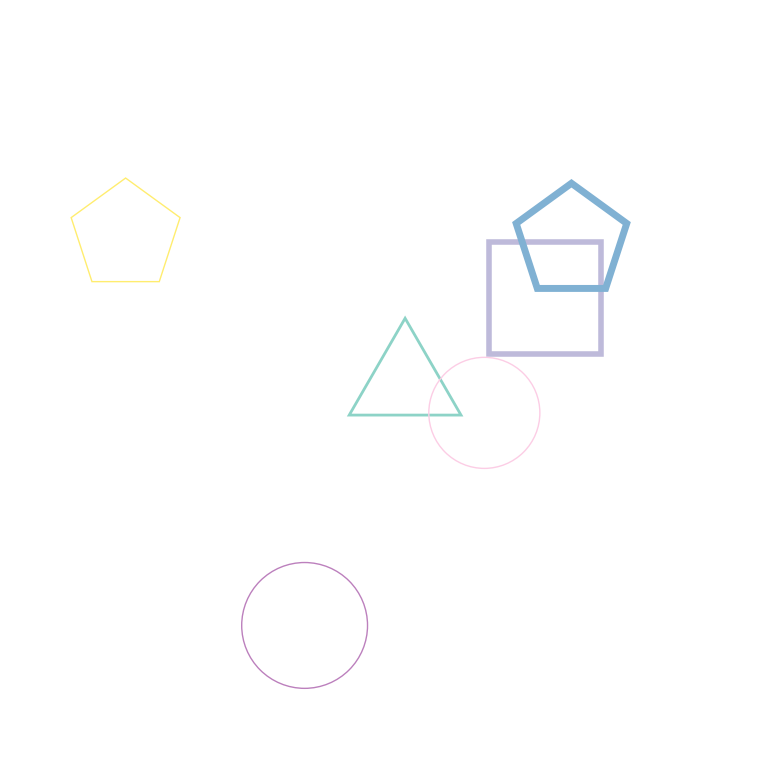[{"shape": "triangle", "thickness": 1, "radius": 0.42, "center": [0.526, 0.503]}, {"shape": "square", "thickness": 2, "radius": 0.36, "center": [0.707, 0.613]}, {"shape": "pentagon", "thickness": 2.5, "radius": 0.38, "center": [0.742, 0.686]}, {"shape": "circle", "thickness": 0.5, "radius": 0.36, "center": [0.629, 0.464]}, {"shape": "circle", "thickness": 0.5, "radius": 0.41, "center": [0.396, 0.188]}, {"shape": "pentagon", "thickness": 0.5, "radius": 0.37, "center": [0.163, 0.694]}]